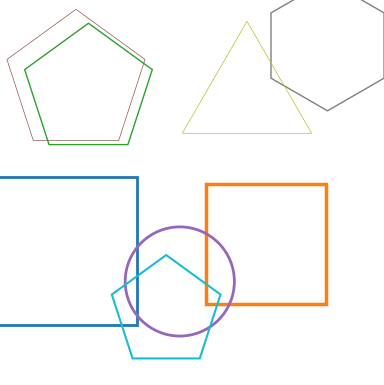[{"shape": "square", "thickness": 2, "radius": 0.96, "center": [0.164, 0.348]}, {"shape": "square", "thickness": 2.5, "radius": 0.78, "center": [0.69, 0.366]}, {"shape": "pentagon", "thickness": 1, "radius": 0.87, "center": [0.23, 0.765]}, {"shape": "circle", "thickness": 2, "radius": 0.71, "center": [0.467, 0.269]}, {"shape": "pentagon", "thickness": 0.5, "radius": 0.94, "center": [0.197, 0.787]}, {"shape": "hexagon", "thickness": 1, "radius": 0.85, "center": [0.851, 0.882]}, {"shape": "triangle", "thickness": 0.5, "radius": 0.97, "center": [0.641, 0.751]}, {"shape": "pentagon", "thickness": 1.5, "radius": 0.74, "center": [0.432, 0.189]}]